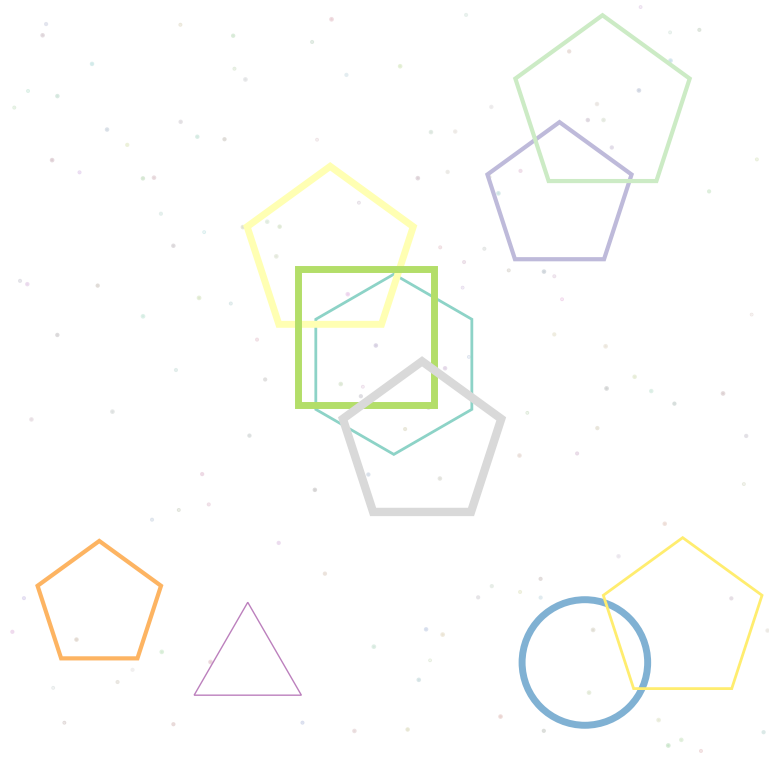[{"shape": "hexagon", "thickness": 1, "radius": 0.58, "center": [0.511, 0.527]}, {"shape": "pentagon", "thickness": 2.5, "radius": 0.57, "center": [0.429, 0.671]}, {"shape": "pentagon", "thickness": 1.5, "radius": 0.49, "center": [0.727, 0.743]}, {"shape": "circle", "thickness": 2.5, "radius": 0.41, "center": [0.76, 0.14]}, {"shape": "pentagon", "thickness": 1.5, "radius": 0.42, "center": [0.129, 0.213]}, {"shape": "square", "thickness": 2.5, "radius": 0.44, "center": [0.476, 0.562]}, {"shape": "pentagon", "thickness": 3, "radius": 0.54, "center": [0.548, 0.423]}, {"shape": "triangle", "thickness": 0.5, "radius": 0.4, "center": [0.322, 0.137]}, {"shape": "pentagon", "thickness": 1.5, "radius": 0.6, "center": [0.782, 0.861]}, {"shape": "pentagon", "thickness": 1, "radius": 0.54, "center": [0.887, 0.193]}]